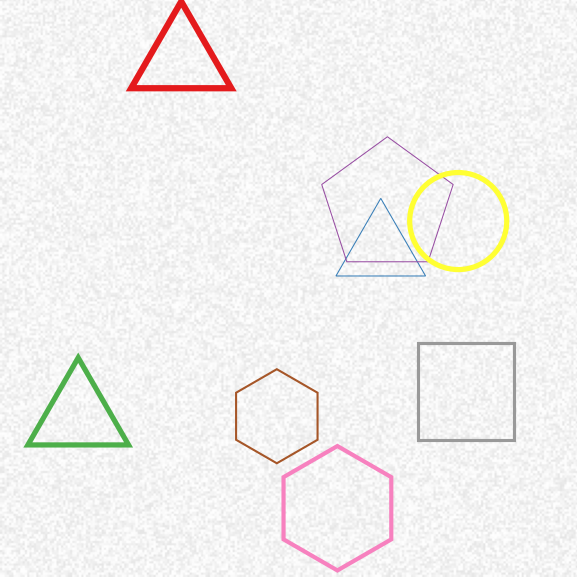[{"shape": "triangle", "thickness": 3, "radius": 0.5, "center": [0.314, 0.896]}, {"shape": "triangle", "thickness": 0.5, "radius": 0.45, "center": [0.659, 0.566]}, {"shape": "triangle", "thickness": 2.5, "radius": 0.5, "center": [0.135, 0.279]}, {"shape": "pentagon", "thickness": 0.5, "radius": 0.6, "center": [0.671, 0.643]}, {"shape": "circle", "thickness": 2.5, "radius": 0.42, "center": [0.793, 0.616]}, {"shape": "hexagon", "thickness": 1, "radius": 0.41, "center": [0.479, 0.278]}, {"shape": "hexagon", "thickness": 2, "radius": 0.54, "center": [0.584, 0.119]}, {"shape": "square", "thickness": 1.5, "radius": 0.42, "center": [0.806, 0.321]}]